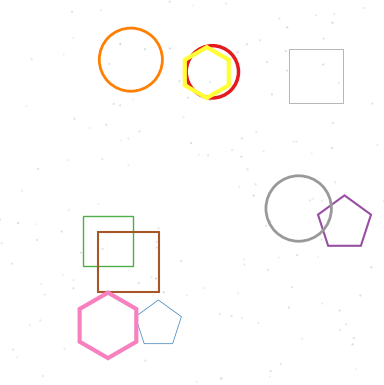[{"shape": "circle", "thickness": 2.5, "radius": 0.34, "center": [0.552, 0.813]}, {"shape": "pentagon", "thickness": 0.5, "radius": 0.31, "center": [0.411, 0.158]}, {"shape": "square", "thickness": 1, "radius": 0.32, "center": [0.28, 0.375]}, {"shape": "pentagon", "thickness": 1.5, "radius": 0.36, "center": [0.895, 0.42]}, {"shape": "circle", "thickness": 2, "radius": 0.41, "center": [0.34, 0.845]}, {"shape": "hexagon", "thickness": 3, "radius": 0.33, "center": [0.537, 0.811]}, {"shape": "square", "thickness": 1.5, "radius": 0.39, "center": [0.334, 0.319]}, {"shape": "hexagon", "thickness": 3, "radius": 0.43, "center": [0.28, 0.155]}, {"shape": "circle", "thickness": 2, "radius": 0.43, "center": [0.776, 0.458]}, {"shape": "square", "thickness": 0.5, "radius": 0.35, "center": [0.821, 0.802]}]